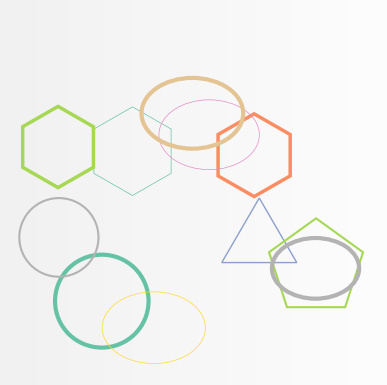[{"shape": "circle", "thickness": 3, "radius": 0.6, "center": [0.263, 0.218]}, {"shape": "hexagon", "thickness": 0.5, "radius": 0.58, "center": [0.342, 0.607]}, {"shape": "hexagon", "thickness": 2.5, "radius": 0.54, "center": [0.656, 0.597]}, {"shape": "triangle", "thickness": 1, "radius": 0.56, "center": [0.669, 0.374]}, {"shape": "oval", "thickness": 0.5, "radius": 0.65, "center": [0.54, 0.65]}, {"shape": "pentagon", "thickness": 1.5, "radius": 0.64, "center": [0.816, 0.305]}, {"shape": "hexagon", "thickness": 2.5, "radius": 0.53, "center": [0.15, 0.618]}, {"shape": "oval", "thickness": 0.5, "radius": 0.67, "center": [0.397, 0.149]}, {"shape": "oval", "thickness": 3, "radius": 0.66, "center": [0.496, 0.706]}, {"shape": "circle", "thickness": 1.5, "radius": 0.51, "center": [0.152, 0.383]}, {"shape": "oval", "thickness": 3, "radius": 0.56, "center": [0.814, 0.303]}]